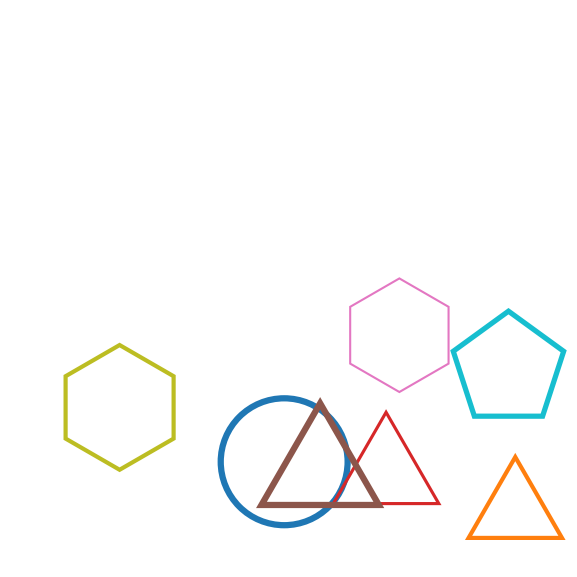[{"shape": "circle", "thickness": 3, "radius": 0.55, "center": [0.492, 0.2]}, {"shape": "triangle", "thickness": 2, "radius": 0.47, "center": [0.892, 0.114]}, {"shape": "triangle", "thickness": 1.5, "radius": 0.53, "center": [0.669, 0.18]}, {"shape": "triangle", "thickness": 3, "radius": 0.59, "center": [0.554, 0.183]}, {"shape": "hexagon", "thickness": 1, "radius": 0.49, "center": [0.692, 0.419]}, {"shape": "hexagon", "thickness": 2, "radius": 0.54, "center": [0.207, 0.294]}, {"shape": "pentagon", "thickness": 2.5, "radius": 0.5, "center": [0.88, 0.36]}]